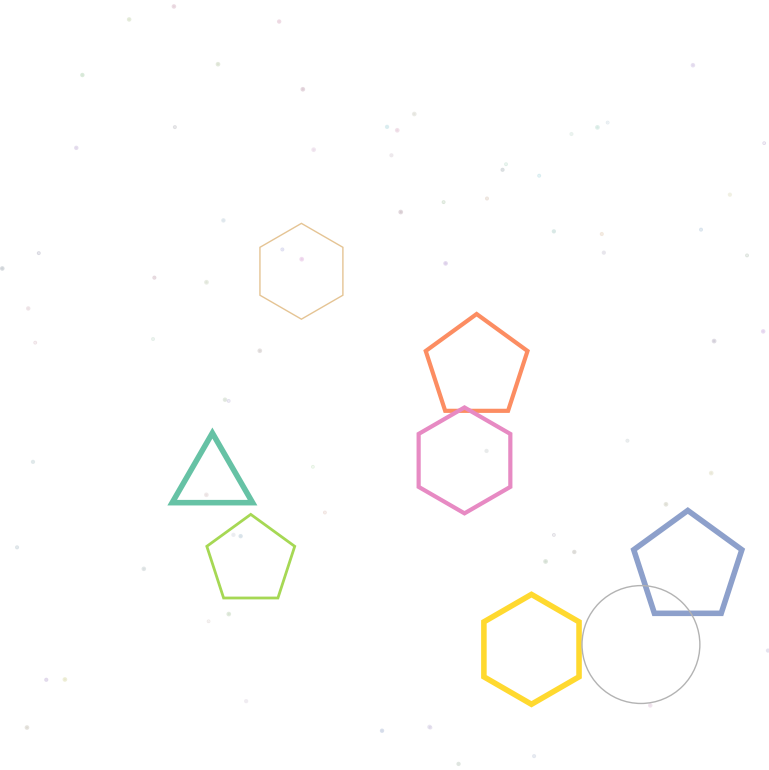[{"shape": "triangle", "thickness": 2, "radius": 0.3, "center": [0.276, 0.377]}, {"shape": "pentagon", "thickness": 1.5, "radius": 0.35, "center": [0.619, 0.523]}, {"shape": "pentagon", "thickness": 2, "radius": 0.37, "center": [0.893, 0.263]}, {"shape": "hexagon", "thickness": 1.5, "radius": 0.34, "center": [0.603, 0.402]}, {"shape": "pentagon", "thickness": 1, "radius": 0.3, "center": [0.326, 0.272]}, {"shape": "hexagon", "thickness": 2, "radius": 0.36, "center": [0.69, 0.157]}, {"shape": "hexagon", "thickness": 0.5, "radius": 0.31, "center": [0.391, 0.648]}, {"shape": "circle", "thickness": 0.5, "radius": 0.38, "center": [0.832, 0.163]}]